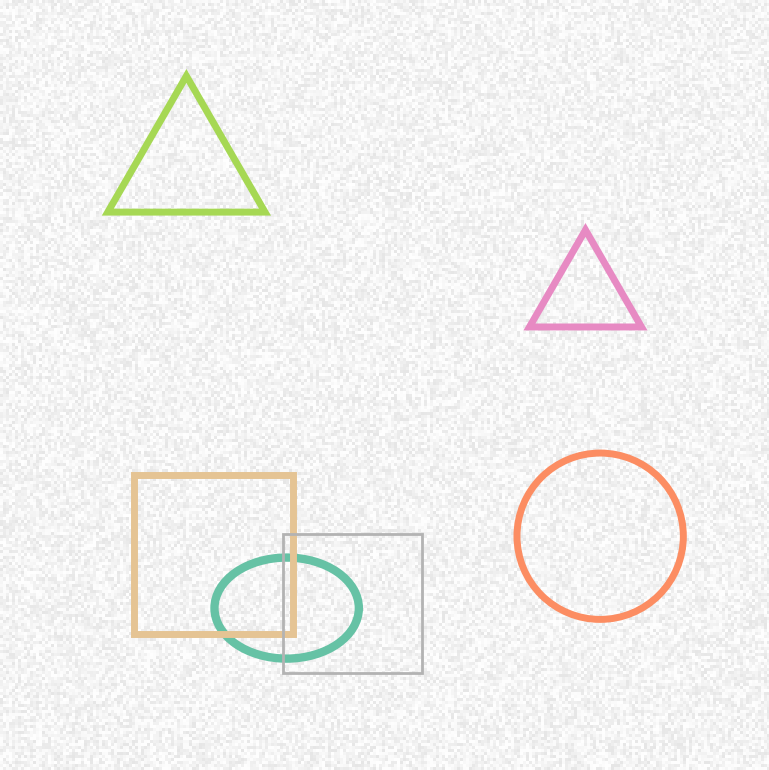[{"shape": "oval", "thickness": 3, "radius": 0.47, "center": [0.372, 0.21]}, {"shape": "circle", "thickness": 2.5, "radius": 0.54, "center": [0.779, 0.304]}, {"shape": "triangle", "thickness": 2.5, "radius": 0.42, "center": [0.76, 0.617]}, {"shape": "triangle", "thickness": 2.5, "radius": 0.59, "center": [0.242, 0.783]}, {"shape": "square", "thickness": 2.5, "radius": 0.52, "center": [0.277, 0.28]}, {"shape": "square", "thickness": 1, "radius": 0.45, "center": [0.458, 0.216]}]